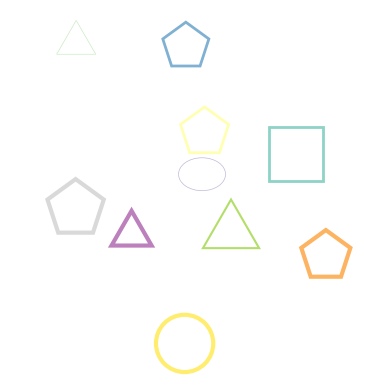[{"shape": "square", "thickness": 2, "radius": 0.35, "center": [0.769, 0.6]}, {"shape": "pentagon", "thickness": 2, "radius": 0.33, "center": [0.531, 0.657]}, {"shape": "oval", "thickness": 0.5, "radius": 0.31, "center": [0.525, 0.547]}, {"shape": "pentagon", "thickness": 2, "radius": 0.31, "center": [0.483, 0.879]}, {"shape": "pentagon", "thickness": 3, "radius": 0.33, "center": [0.846, 0.335]}, {"shape": "triangle", "thickness": 1.5, "radius": 0.42, "center": [0.6, 0.398]}, {"shape": "pentagon", "thickness": 3, "radius": 0.38, "center": [0.196, 0.458]}, {"shape": "triangle", "thickness": 3, "radius": 0.3, "center": [0.342, 0.392]}, {"shape": "triangle", "thickness": 0.5, "radius": 0.29, "center": [0.198, 0.888]}, {"shape": "circle", "thickness": 3, "radius": 0.37, "center": [0.48, 0.108]}]